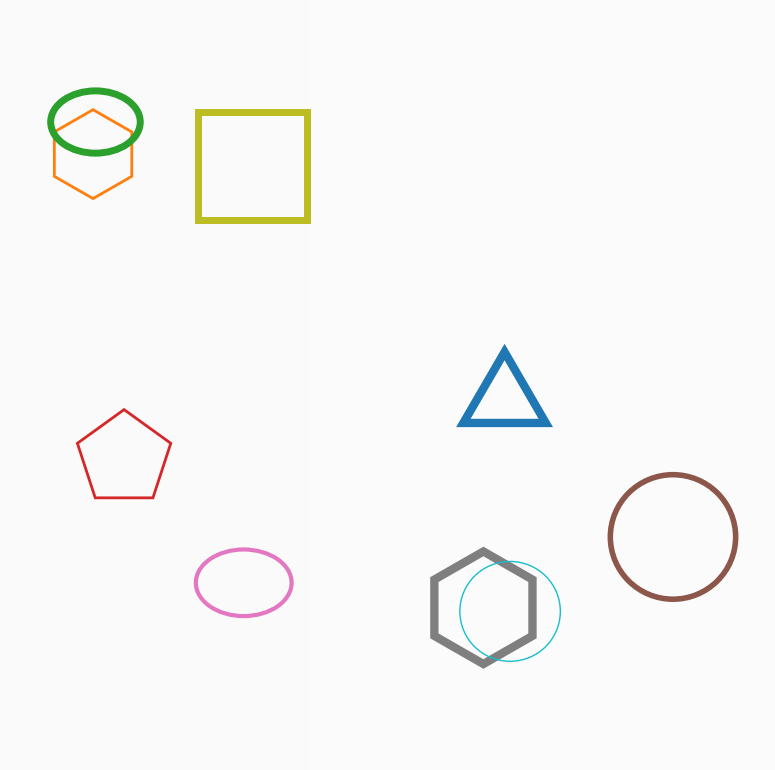[{"shape": "triangle", "thickness": 3, "radius": 0.31, "center": [0.651, 0.481]}, {"shape": "hexagon", "thickness": 1, "radius": 0.29, "center": [0.12, 0.8]}, {"shape": "oval", "thickness": 2.5, "radius": 0.29, "center": [0.123, 0.842]}, {"shape": "pentagon", "thickness": 1, "radius": 0.32, "center": [0.16, 0.405]}, {"shape": "circle", "thickness": 2, "radius": 0.4, "center": [0.868, 0.303]}, {"shape": "oval", "thickness": 1.5, "radius": 0.31, "center": [0.314, 0.243]}, {"shape": "hexagon", "thickness": 3, "radius": 0.37, "center": [0.624, 0.211]}, {"shape": "square", "thickness": 2.5, "radius": 0.35, "center": [0.326, 0.785]}, {"shape": "circle", "thickness": 0.5, "radius": 0.32, "center": [0.658, 0.206]}]